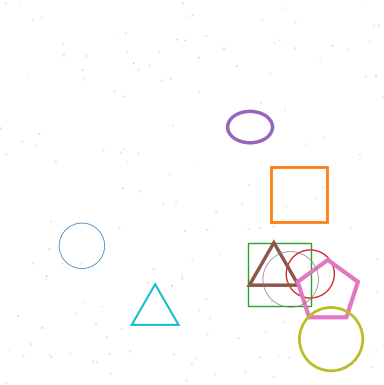[{"shape": "circle", "thickness": 0.5, "radius": 0.3, "center": [0.213, 0.361]}, {"shape": "square", "thickness": 2, "radius": 0.36, "center": [0.777, 0.495]}, {"shape": "square", "thickness": 1, "radius": 0.41, "center": [0.726, 0.287]}, {"shape": "circle", "thickness": 1, "radius": 0.31, "center": [0.806, 0.288]}, {"shape": "oval", "thickness": 2.5, "radius": 0.29, "center": [0.65, 0.67]}, {"shape": "triangle", "thickness": 2.5, "radius": 0.37, "center": [0.711, 0.296]}, {"shape": "pentagon", "thickness": 3, "radius": 0.41, "center": [0.851, 0.242]}, {"shape": "circle", "thickness": 0.5, "radius": 0.36, "center": [0.755, 0.274]}, {"shape": "circle", "thickness": 2, "radius": 0.41, "center": [0.86, 0.119]}, {"shape": "triangle", "thickness": 1.5, "radius": 0.35, "center": [0.403, 0.191]}]